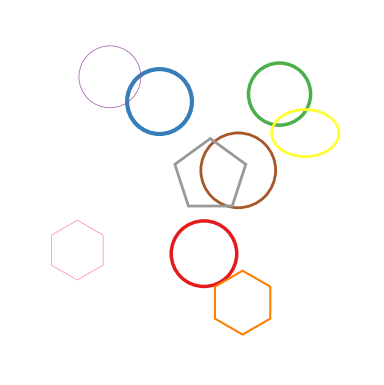[{"shape": "circle", "thickness": 2.5, "radius": 0.43, "center": [0.53, 0.341]}, {"shape": "circle", "thickness": 3, "radius": 0.42, "center": [0.414, 0.736]}, {"shape": "circle", "thickness": 2.5, "radius": 0.4, "center": [0.726, 0.756]}, {"shape": "circle", "thickness": 0.5, "radius": 0.4, "center": [0.285, 0.801]}, {"shape": "hexagon", "thickness": 1.5, "radius": 0.41, "center": [0.63, 0.214]}, {"shape": "oval", "thickness": 2, "radius": 0.44, "center": [0.793, 0.654]}, {"shape": "circle", "thickness": 2, "radius": 0.49, "center": [0.619, 0.558]}, {"shape": "hexagon", "thickness": 0.5, "radius": 0.39, "center": [0.201, 0.35]}, {"shape": "pentagon", "thickness": 2, "radius": 0.48, "center": [0.546, 0.543]}]